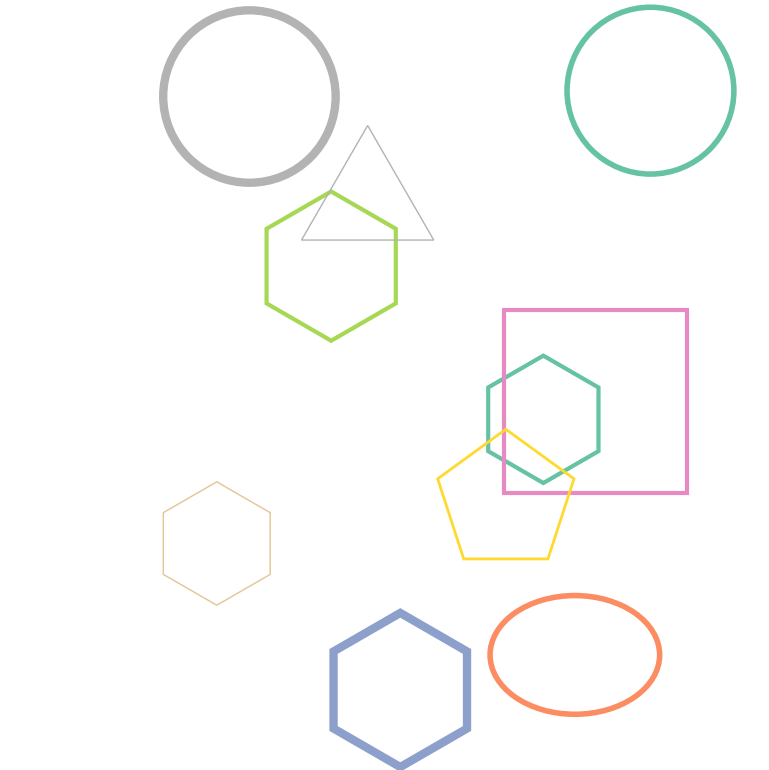[{"shape": "hexagon", "thickness": 1.5, "radius": 0.41, "center": [0.706, 0.455]}, {"shape": "circle", "thickness": 2, "radius": 0.54, "center": [0.845, 0.882]}, {"shape": "oval", "thickness": 2, "radius": 0.55, "center": [0.747, 0.149]}, {"shape": "hexagon", "thickness": 3, "radius": 0.5, "center": [0.52, 0.104]}, {"shape": "square", "thickness": 1.5, "radius": 0.59, "center": [0.773, 0.479]}, {"shape": "hexagon", "thickness": 1.5, "radius": 0.48, "center": [0.43, 0.654]}, {"shape": "pentagon", "thickness": 1, "radius": 0.47, "center": [0.657, 0.349]}, {"shape": "hexagon", "thickness": 0.5, "radius": 0.4, "center": [0.281, 0.294]}, {"shape": "circle", "thickness": 3, "radius": 0.56, "center": [0.324, 0.875]}, {"shape": "triangle", "thickness": 0.5, "radius": 0.5, "center": [0.477, 0.738]}]